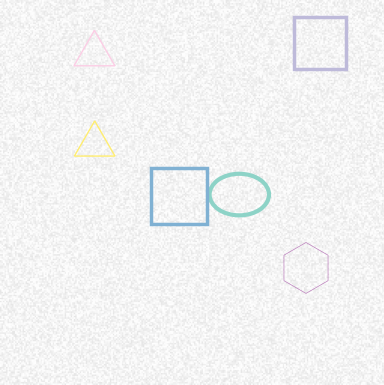[{"shape": "oval", "thickness": 3, "radius": 0.39, "center": [0.622, 0.495]}, {"shape": "square", "thickness": 2.5, "radius": 0.34, "center": [0.831, 0.887]}, {"shape": "square", "thickness": 2.5, "radius": 0.37, "center": [0.464, 0.492]}, {"shape": "triangle", "thickness": 1, "radius": 0.31, "center": [0.245, 0.86]}, {"shape": "hexagon", "thickness": 0.5, "radius": 0.33, "center": [0.795, 0.304]}, {"shape": "triangle", "thickness": 1, "radius": 0.3, "center": [0.246, 0.625]}]